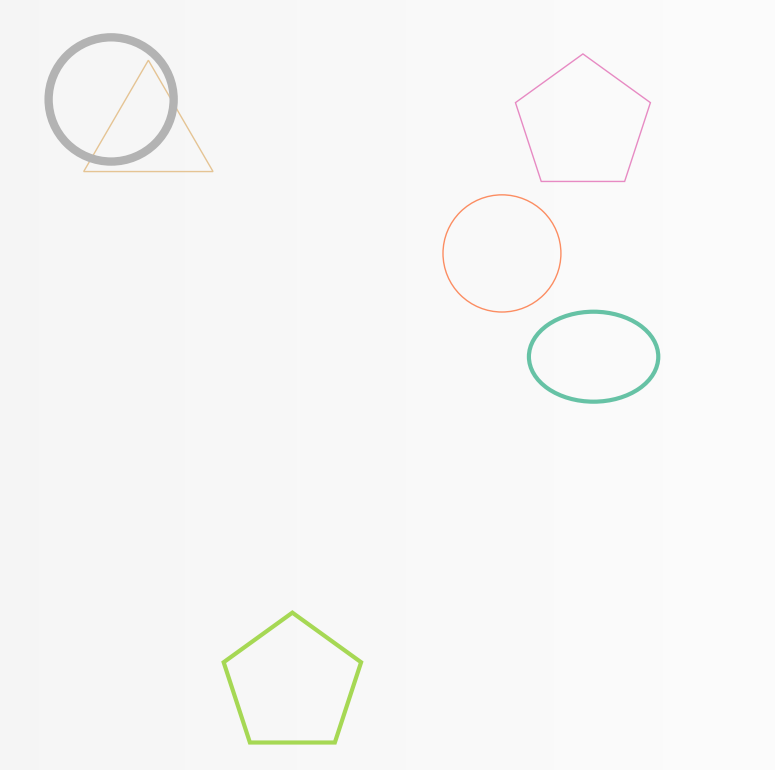[{"shape": "oval", "thickness": 1.5, "radius": 0.42, "center": [0.766, 0.537]}, {"shape": "circle", "thickness": 0.5, "radius": 0.38, "center": [0.648, 0.671]}, {"shape": "pentagon", "thickness": 0.5, "radius": 0.46, "center": [0.752, 0.838]}, {"shape": "pentagon", "thickness": 1.5, "radius": 0.47, "center": [0.377, 0.111]}, {"shape": "triangle", "thickness": 0.5, "radius": 0.48, "center": [0.191, 0.825]}, {"shape": "circle", "thickness": 3, "radius": 0.4, "center": [0.143, 0.871]}]